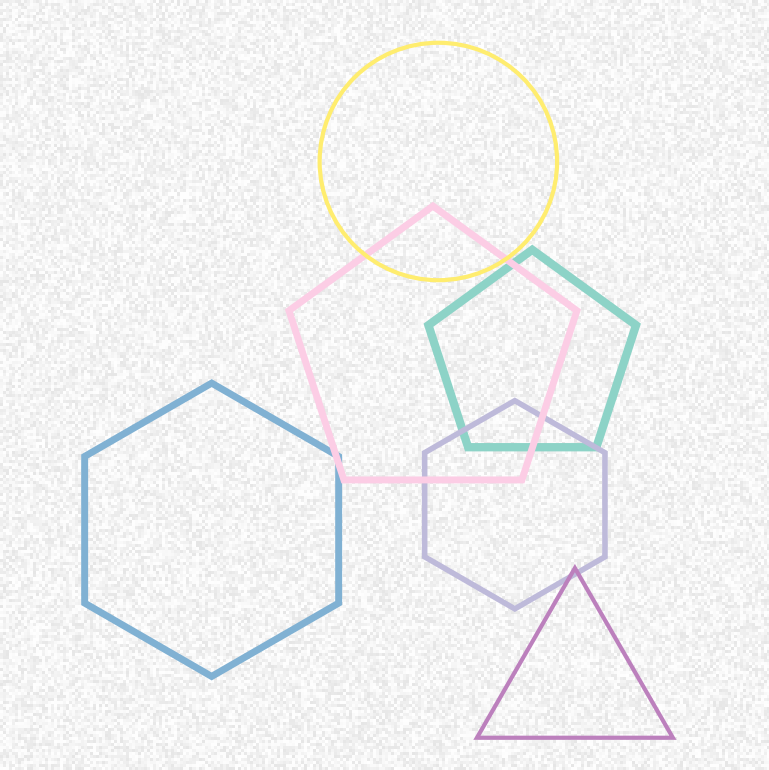[{"shape": "pentagon", "thickness": 3, "radius": 0.71, "center": [0.691, 0.534]}, {"shape": "hexagon", "thickness": 2, "radius": 0.68, "center": [0.669, 0.344]}, {"shape": "hexagon", "thickness": 2.5, "radius": 0.95, "center": [0.275, 0.312]}, {"shape": "pentagon", "thickness": 2.5, "radius": 0.98, "center": [0.562, 0.536]}, {"shape": "triangle", "thickness": 1.5, "radius": 0.73, "center": [0.747, 0.115]}, {"shape": "circle", "thickness": 1.5, "radius": 0.77, "center": [0.569, 0.79]}]